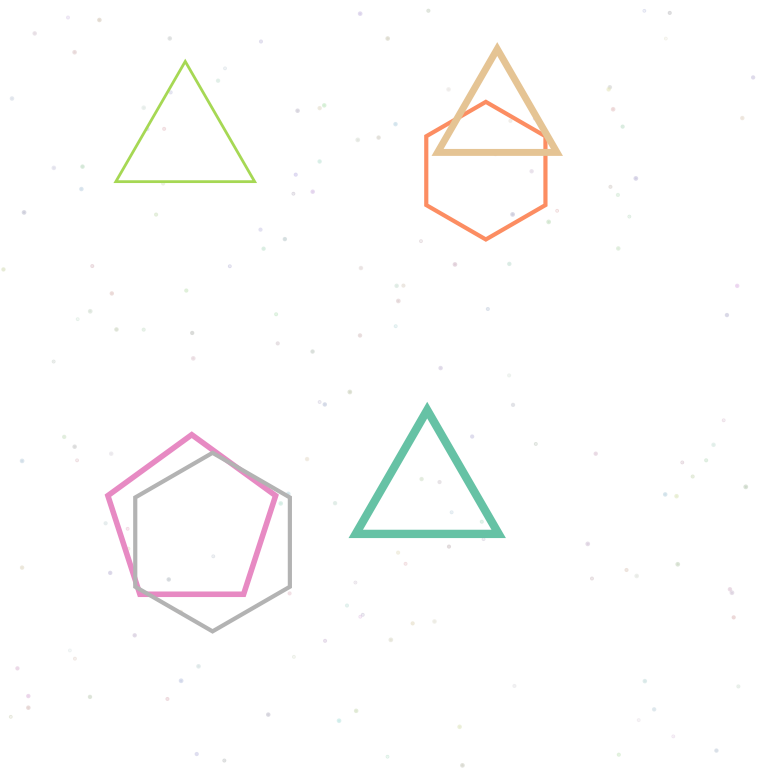[{"shape": "triangle", "thickness": 3, "radius": 0.54, "center": [0.555, 0.36]}, {"shape": "hexagon", "thickness": 1.5, "radius": 0.45, "center": [0.631, 0.778]}, {"shape": "pentagon", "thickness": 2, "radius": 0.57, "center": [0.249, 0.321]}, {"shape": "triangle", "thickness": 1, "radius": 0.52, "center": [0.241, 0.816]}, {"shape": "triangle", "thickness": 2.5, "radius": 0.45, "center": [0.646, 0.847]}, {"shape": "hexagon", "thickness": 1.5, "radius": 0.58, "center": [0.276, 0.296]}]